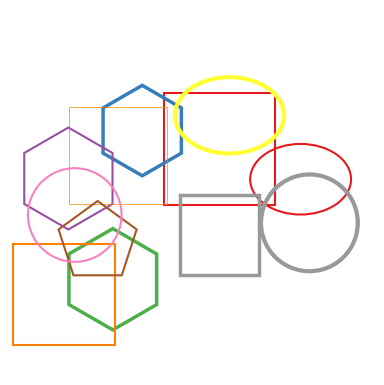[{"shape": "oval", "thickness": 1.5, "radius": 0.65, "center": [0.781, 0.534]}, {"shape": "square", "thickness": 1.5, "radius": 0.73, "center": [0.571, 0.612]}, {"shape": "hexagon", "thickness": 2.5, "radius": 0.59, "center": [0.369, 0.661]}, {"shape": "hexagon", "thickness": 2.5, "radius": 0.66, "center": [0.293, 0.275]}, {"shape": "hexagon", "thickness": 1.5, "radius": 0.66, "center": [0.178, 0.536]}, {"shape": "square", "thickness": 1.5, "radius": 0.66, "center": [0.166, 0.235]}, {"shape": "square", "thickness": 0.5, "radius": 0.63, "center": [0.306, 0.596]}, {"shape": "oval", "thickness": 3, "radius": 0.71, "center": [0.596, 0.7]}, {"shape": "pentagon", "thickness": 1.5, "radius": 0.53, "center": [0.254, 0.371]}, {"shape": "circle", "thickness": 1.5, "radius": 0.61, "center": [0.194, 0.442]}, {"shape": "square", "thickness": 2.5, "radius": 0.51, "center": [0.57, 0.39]}, {"shape": "circle", "thickness": 3, "radius": 0.63, "center": [0.804, 0.421]}]